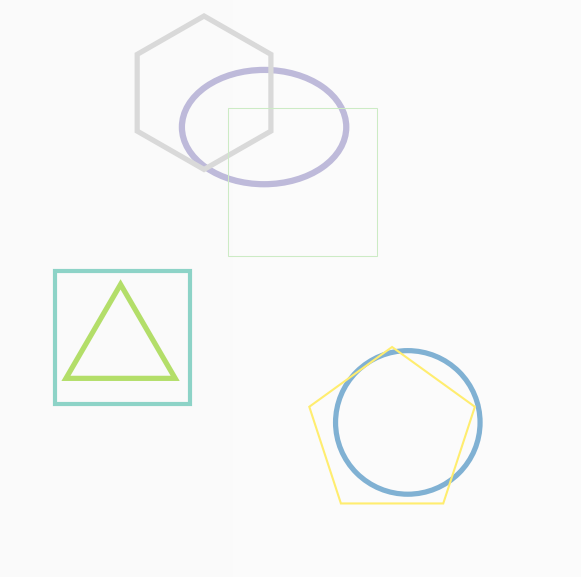[{"shape": "square", "thickness": 2, "radius": 0.58, "center": [0.211, 0.415]}, {"shape": "oval", "thickness": 3, "radius": 0.71, "center": [0.454, 0.779]}, {"shape": "circle", "thickness": 2.5, "radius": 0.62, "center": [0.702, 0.268]}, {"shape": "triangle", "thickness": 2.5, "radius": 0.54, "center": [0.207, 0.398]}, {"shape": "hexagon", "thickness": 2.5, "radius": 0.66, "center": [0.351, 0.839]}, {"shape": "square", "thickness": 0.5, "radius": 0.64, "center": [0.521, 0.685]}, {"shape": "pentagon", "thickness": 1, "radius": 0.75, "center": [0.675, 0.249]}]